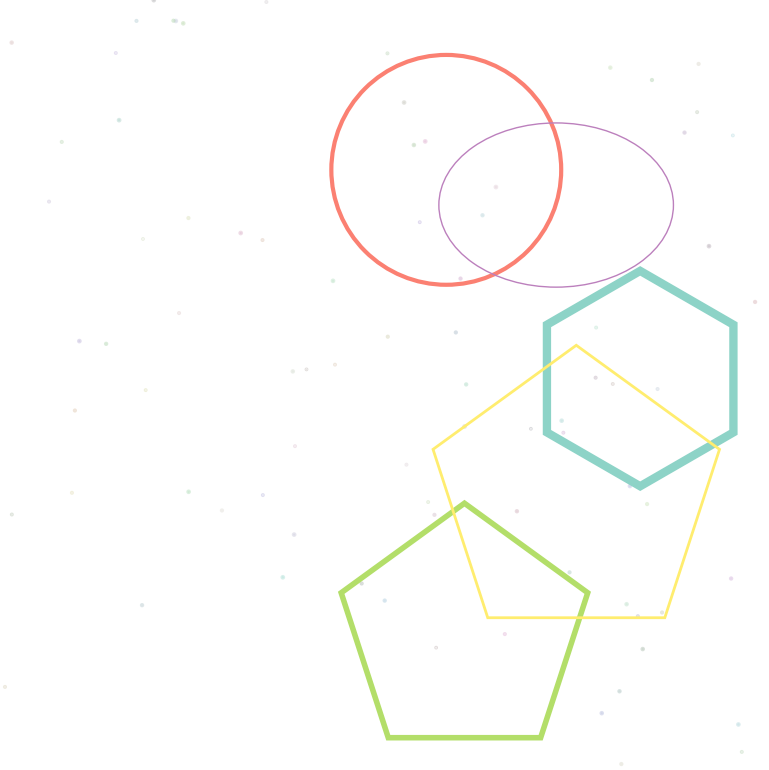[{"shape": "hexagon", "thickness": 3, "radius": 0.7, "center": [0.831, 0.508]}, {"shape": "circle", "thickness": 1.5, "radius": 0.75, "center": [0.58, 0.779]}, {"shape": "pentagon", "thickness": 2, "radius": 0.84, "center": [0.603, 0.178]}, {"shape": "oval", "thickness": 0.5, "radius": 0.76, "center": [0.722, 0.734]}, {"shape": "pentagon", "thickness": 1, "radius": 0.98, "center": [0.748, 0.356]}]